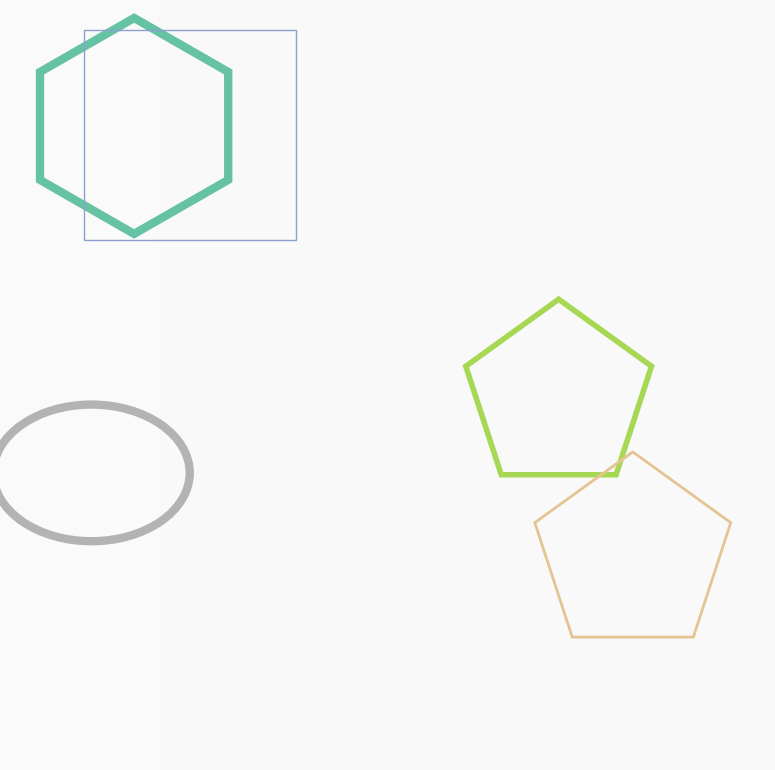[{"shape": "hexagon", "thickness": 3, "radius": 0.7, "center": [0.173, 0.836]}, {"shape": "square", "thickness": 0.5, "radius": 0.68, "center": [0.245, 0.825]}, {"shape": "pentagon", "thickness": 2, "radius": 0.63, "center": [0.721, 0.485]}, {"shape": "pentagon", "thickness": 1, "radius": 0.66, "center": [0.817, 0.28]}, {"shape": "oval", "thickness": 3, "radius": 0.63, "center": [0.118, 0.386]}]